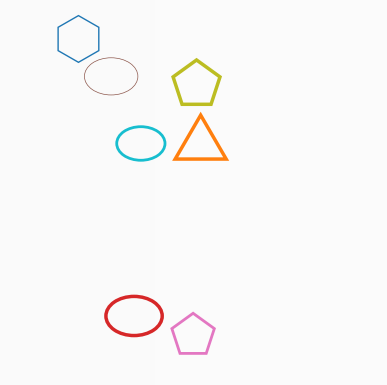[{"shape": "hexagon", "thickness": 1, "radius": 0.3, "center": [0.202, 0.899]}, {"shape": "triangle", "thickness": 2.5, "radius": 0.38, "center": [0.518, 0.625]}, {"shape": "oval", "thickness": 2.5, "radius": 0.36, "center": [0.346, 0.179]}, {"shape": "oval", "thickness": 0.5, "radius": 0.34, "center": [0.287, 0.802]}, {"shape": "pentagon", "thickness": 2, "radius": 0.29, "center": [0.498, 0.129]}, {"shape": "pentagon", "thickness": 2.5, "radius": 0.32, "center": [0.507, 0.781]}, {"shape": "oval", "thickness": 2, "radius": 0.31, "center": [0.364, 0.627]}]